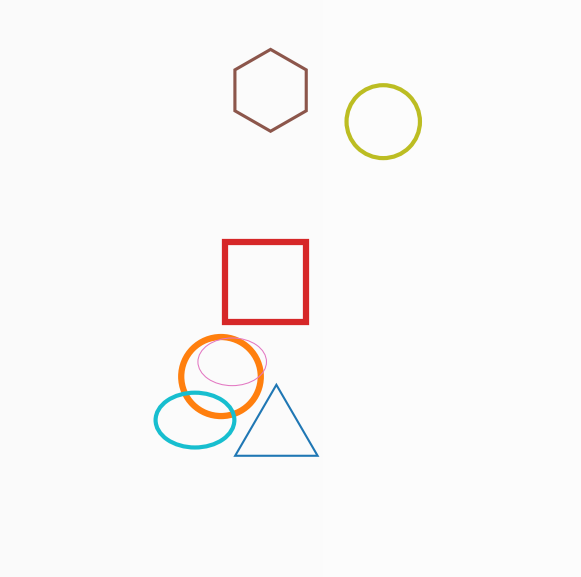[{"shape": "triangle", "thickness": 1, "radius": 0.41, "center": [0.475, 0.251]}, {"shape": "circle", "thickness": 3, "radius": 0.34, "center": [0.38, 0.347]}, {"shape": "square", "thickness": 3, "radius": 0.35, "center": [0.456, 0.511]}, {"shape": "hexagon", "thickness": 1.5, "radius": 0.35, "center": [0.466, 0.843]}, {"shape": "oval", "thickness": 0.5, "radius": 0.29, "center": [0.399, 0.373]}, {"shape": "circle", "thickness": 2, "radius": 0.32, "center": [0.659, 0.788]}, {"shape": "oval", "thickness": 2, "radius": 0.34, "center": [0.335, 0.272]}]